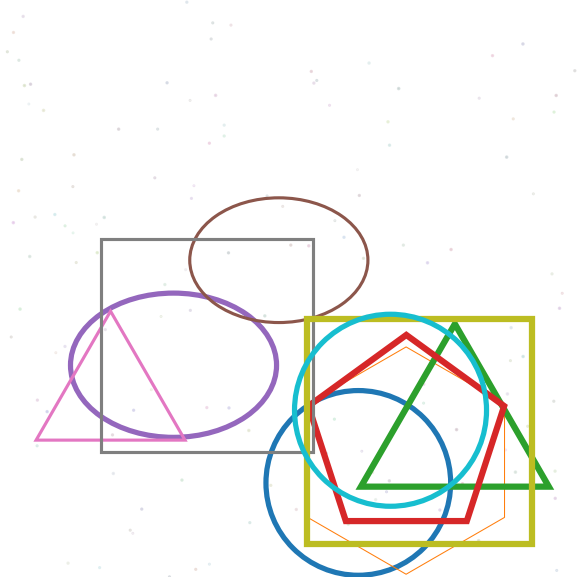[{"shape": "circle", "thickness": 2.5, "radius": 0.8, "center": [0.62, 0.163]}, {"shape": "hexagon", "thickness": 0.5, "radius": 0.98, "center": [0.703, 0.202]}, {"shape": "triangle", "thickness": 3, "radius": 0.94, "center": [0.788, 0.25]}, {"shape": "pentagon", "thickness": 3, "radius": 0.89, "center": [0.704, 0.241]}, {"shape": "oval", "thickness": 2.5, "radius": 0.89, "center": [0.3, 0.367]}, {"shape": "oval", "thickness": 1.5, "radius": 0.77, "center": [0.483, 0.549]}, {"shape": "triangle", "thickness": 1.5, "radius": 0.74, "center": [0.191, 0.311]}, {"shape": "square", "thickness": 1.5, "radius": 0.92, "center": [0.359, 0.401]}, {"shape": "square", "thickness": 3, "radius": 0.97, "center": [0.726, 0.252]}, {"shape": "circle", "thickness": 2.5, "radius": 0.83, "center": [0.676, 0.289]}]